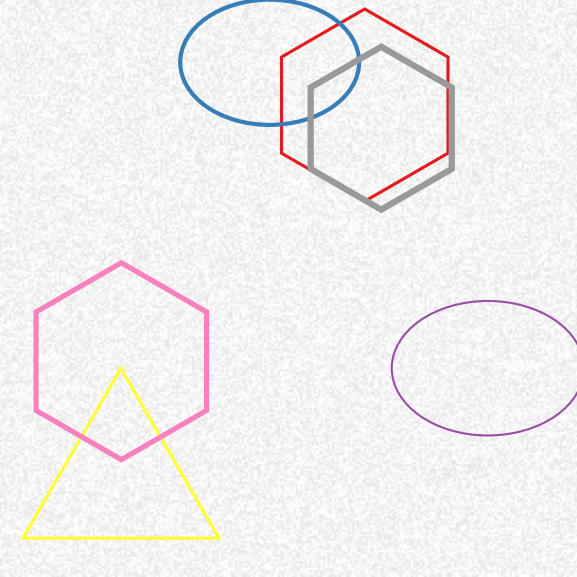[{"shape": "hexagon", "thickness": 1.5, "radius": 0.83, "center": [0.632, 0.817]}, {"shape": "oval", "thickness": 2, "radius": 0.77, "center": [0.467, 0.891]}, {"shape": "oval", "thickness": 1, "radius": 0.83, "center": [0.845, 0.362]}, {"shape": "triangle", "thickness": 1.5, "radius": 0.98, "center": [0.21, 0.165]}, {"shape": "hexagon", "thickness": 2.5, "radius": 0.85, "center": [0.21, 0.374]}, {"shape": "hexagon", "thickness": 3, "radius": 0.71, "center": [0.66, 0.777]}]